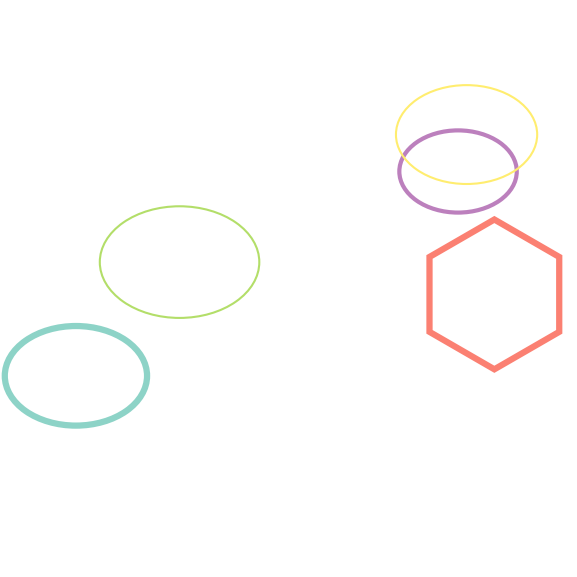[{"shape": "oval", "thickness": 3, "radius": 0.62, "center": [0.131, 0.348]}, {"shape": "hexagon", "thickness": 3, "radius": 0.65, "center": [0.856, 0.489]}, {"shape": "oval", "thickness": 1, "radius": 0.69, "center": [0.311, 0.545]}, {"shape": "oval", "thickness": 2, "radius": 0.51, "center": [0.793, 0.702]}, {"shape": "oval", "thickness": 1, "radius": 0.61, "center": [0.808, 0.766]}]